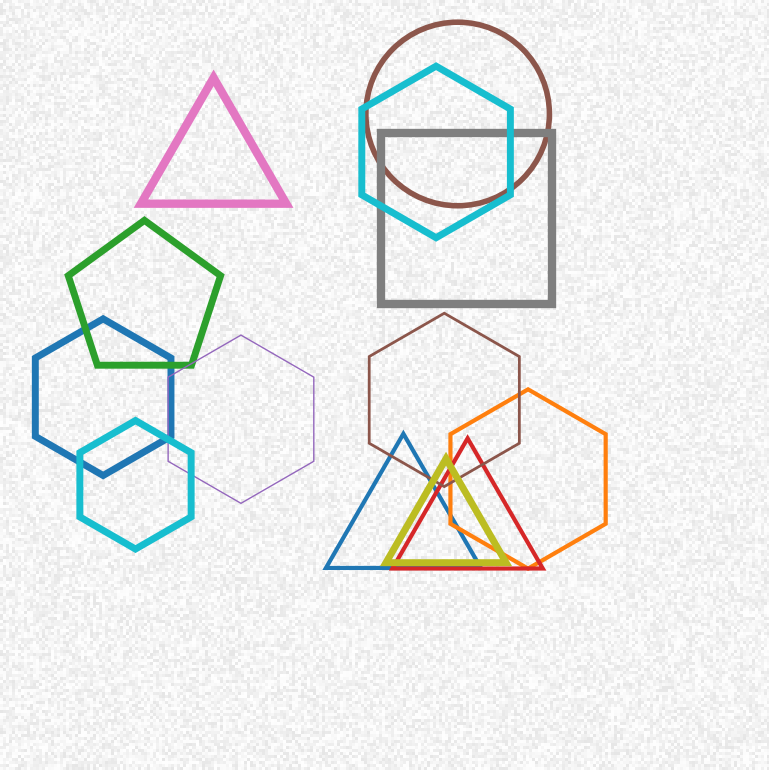[{"shape": "triangle", "thickness": 1.5, "radius": 0.58, "center": [0.524, 0.32]}, {"shape": "hexagon", "thickness": 2.5, "radius": 0.51, "center": [0.134, 0.484]}, {"shape": "hexagon", "thickness": 1.5, "radius": 0.58, "center": [0.686, 0.378]}, {"shape": "pentagon", "thickness": 2.5, "radius": 0.52, "center": [0.188, 0.61]}, {"shape": "triangle", "thickness": 1.5, "radius": 0.56, "center": [0.607, 0.318]}, {"shape": "hexagon", "thickness": 0.5, "radius": 0.55, "center": [0.313, 0.456]}, {"shape": "hexagon", "thickness": 1, "radius": 0.56, "center": [0.577, 0.481]}, {"shape": "circle", "thickness": 2, "radius": 0.6, "center": [0.594, 0.852]}, {"shape": "triangle", "thickness": 3, "radius": 0.54, "center": [0.277, 0.79]}, {"shape": "square", "thickness": 3, "radius": 0.56, "center": [0.606, 0.717]}, {"shape": "triangle", "thickness": 2.5, "radius": 0.45, "center": [0.579, 0.314]}, {"shape": "hexagon", "thickness": 2.5, "radius": 0.56, "center": [0.566, 0.803]}, {"shape": "hexagon", "thickness": 2.5, "radius": 0.42, "center": [0.176, 0.37]}]